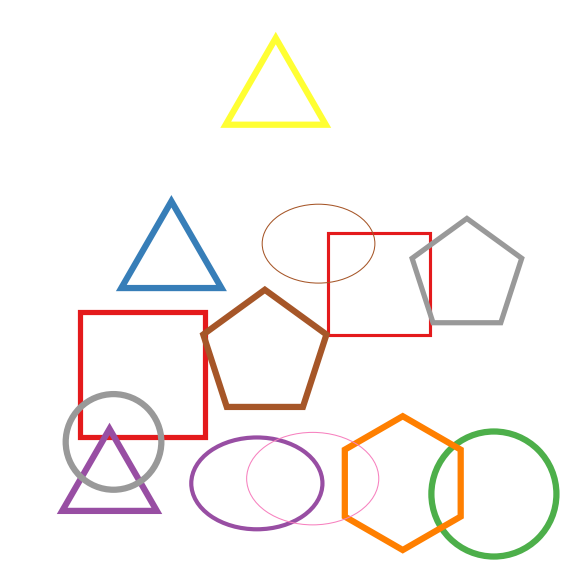[{"shape": "square", "thickness": 1.5, "radius": 0.44, "center": [0.657, 0.507]}, {"shape": "square", "thickness": 2.5, "radius": 0.54, "center": [0.246, 0.351]}, {"shape": "triangle", "thickness": 3, "radius": 0.5, "center": [0.297, 0.55]}, {"shape": "circle", "thickness": 3, "radius": 0.54, "center": [0.855, 0.144]}, {"shape": "oval", "thickness": 2, "radius": 0.57, "center": [0.445, 0.162]}, {"shape": "triangle", "thickness": 3, "radius": 0.47, "center": [0.19, 0.162]}, {"shape": "hexagon", "thickness": 3, "radius": 0.58, "center": [0.697, 0.163]}, {"shape": "triangle", "thickness": 3, "radius": 0.5, "center": [0.477, 0.833]}, {"shape": "oval", "thickness": 0.5, "radius": 0.49, "center": [0.552, 0.577]}, {"shape": "pentagon", "thickness": 3, "radius": 0.56, "center": [0.459, 0.385]}, {"shape": "oval", "thickness": 0.5, "radius": 0.57, "center": [0.541, 0.17]}, {"shape": "circle", "thickness": 3, "radius": 0.41, "center": [0.197, 0.234]}, {"shape": "pentagon", "thickness": 2.5, "radius": 0.5, "center": [0.809, 0.521]}]